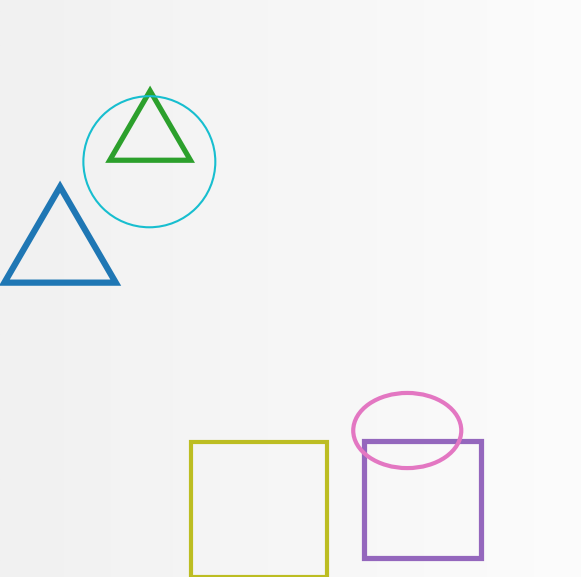[{"shape": "triangle", "thickness": 3, "radius": 0.55, "center": [0.103, 0.565]}, {"shape": "triangle", "thickness": 2.5, "radius": 0.4, "center": [0.258, 0.762]}, {"shape": "square", "thickness": 2.5, "radius": 0.5, "center": [0.727, 0.134]}, {"shape": "oval", "thickness": 2, "radius": 0.46, "center": [0.701, 0.254]}, {"shape": "square", "thickness": 2, "radius": 0.58, "center": [0.446, 0.117]}, {"shape": "circle", "thickness": 1, "radius": 0.57, "center": [0.257, 0.719]}]